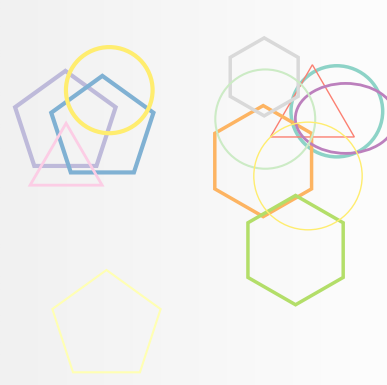[{"shape": "circle", "thickness": 2.5, "radius": 0.59, "center": [0.869, 0.711]}, {"shape": "pentagon", "thickness": 1.5, "radius": 0.73, "center": [0.275, 0.152]}, {"shape": "pentagon", "thickness": 3, "radius": 0.68, "center": [0.169, 0.679]}, {"shape": "triangle", "thickness": 1, "radius": 0.63, "center": [0.806, 0.707]}, {"shape": "pentagon", "thickness": 3, "radius": 0.69, "center": [0.264, 0.664]}, {"shape": "hexagon", "thickness": 2.5, "radius": 0.72, "center": [0.679, 0.582]}, {"shape": "hexagon", "thickness": 2.5, "radius": 0.71, "center": [0.763, 0.35]}, {"shape": "triangle", "thickness": 2, "radius": 0.54, "center": [0.171, 0.573]}, {"shape": "hexagon", "thickness": 2.5, "radius": 0.51, "center": [0.682, 0.8]}, {"shape": "oval", "thickness": 2, "radius": 0.65, "center": [0.892, 0.693]}, {"shape": "circle", "thickness": 1.5, "radius": 0.64, "center": [0.685, 0.691]}, {"shape": "circle", "thickness": 1, "radius": 0.7, "center": [0.795, 0.543]}, {"shape": "circle", "thickness": 3, "radius": 0.56, "center": [0.282, 0.766]}]